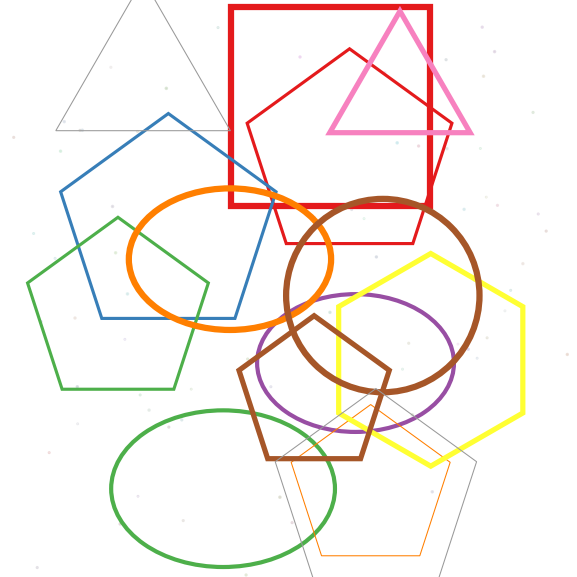[{"shape": "pentagon", "thickness": 1.5, "radius": 0.93, "center": [0.605, 0.728]}, {"shape": "square", "thickness": 3, "radius": 0.86, "center": [0.573, 0.814]}, {"shape": "pentagon", "thickness": 1.5, "radius": 0.98, "center": [0.292, 0.606]}, {"shape": "pentagon", "thickness": 1.5, "radius": 0.82, "center": [0.204, 0.458]}, {"shape": "oval", "thickness": 2, "radius": 0.97, "center": [0.386, 0.153]}, {"shape": "oval", "thickness": 2, "radius": 0.85, "center": [0.616, 0.371]}, {"shape": "pentagon", "thickness": 0.5, "radius": 0.72, "center": [0.642, 0.154]}, {"shape": "oval", "thickness": 3, "radius": 0.88, "center": [0.398, 0.55]}, {"shape": "hexagon", "thickness": 2.5, "radius": 0.92, "center": [0.746, 0.376]}, {"shape": "circle", "thickness": 3, "radius": 0.84, "center": [0.663, 0.487]}, {"shape": "pentagon", "thickness": 2.5, "radius": 0.68, "center": [0.544, 0.316]}, {"shape": "triangle", "thickness": 2.5, "radius": 0.7, "center": [0.693, 0.84]}, {"shape": "triangle", "thickness": 0.5, "radius": 0.87, "center": [0.248, 0.86]}, {"shape": "pentagon", "thickness": 0.5, "radius": 0.92, "center": [0.651, 0.143]}]